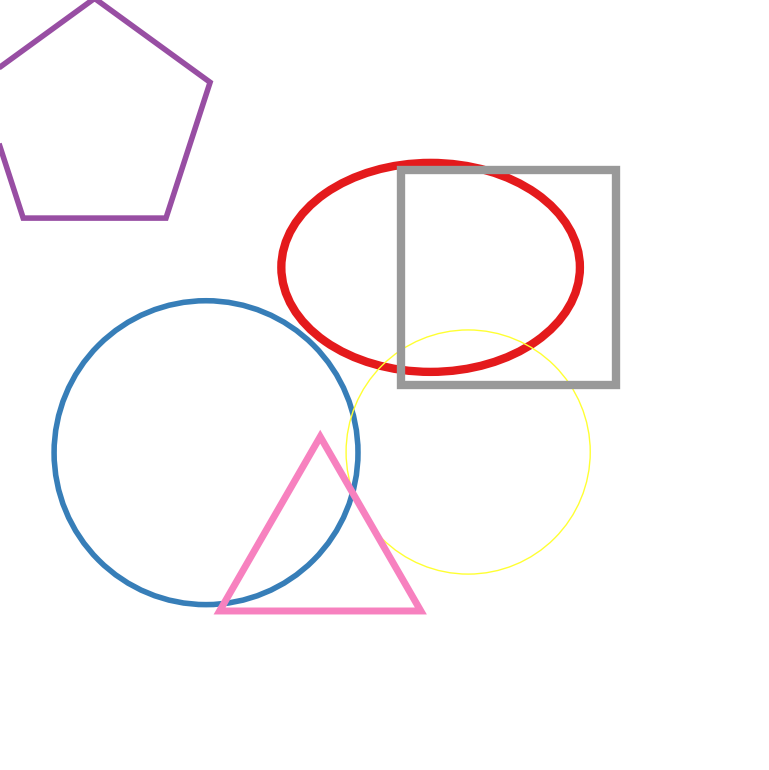[{"shape": "oval", "thickness": 3, "radius": 0.97, "center": [0.559, 0.653]}, {"shape": "circle", "thickness": 2, "radius": 0.99, "center": [0.268, 0.412]}, {"shape": "pentagon", "thickness": 2, "radius": 0.79, "center": [0.123, 0.844]}, {"shape": "circle", "thickness": 0.5, "radius": 0.79, "center": [0.608, 0.413]}, {"shape": "triangle", "thickness": 2.5, "radius": 0.75, "center": [0.416, 0.282]}, {"shape": "square", "thickness": 3, "radius": 0.7, "center": [0.66, 0.639]}]